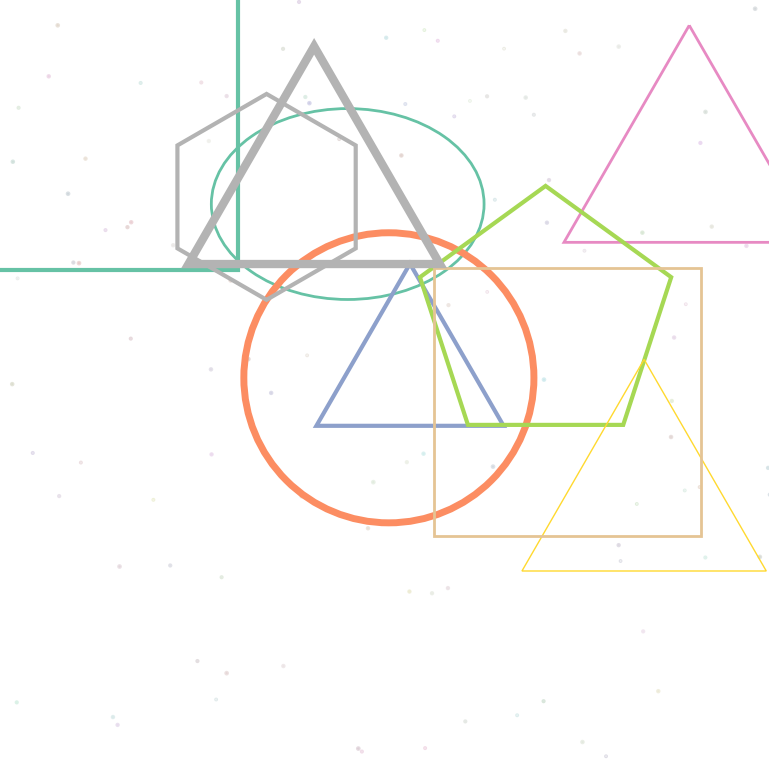[{"shape": "square", "thickness": 1.5, "radius": 0.92, "center": [0.124, 0.835]}, {"shape": "oval", "thickness": 1, "radius": 0.89, "center": [0.452, 0.735]}, {"shape": "circle", "thickness": 2.5, "radius": 0.94, "center": [0.505, 0.509]}, {"shape": "triangle", "thickness": 1.5, "radius": 0.7, "center": [0.532, 0.517]}, {"shape": "triangle", "thickness": 1, "radius": 0.94, "center": [0.895, 0.779]}, {"shape": "pentagon", "thickness": 1.5, "radius": 0.86, "center": [0.709, 0.587]}, {"shape": "triangle", "thickness": 0.5, "radius": 0.92, "center": [0.837, 0.35]}, {"shape": "square", "thickness": 1, "radius": 0.87, "center": [0.737, 0.478]}, {"shape": "triangle", "thickness": 3, "radius": 0.94, "center": [0.408, 0.751]}, {"shape": "hexagon", "thickness": 1.5, "radius": 0.67, "center": [0.346, 0.744]}]